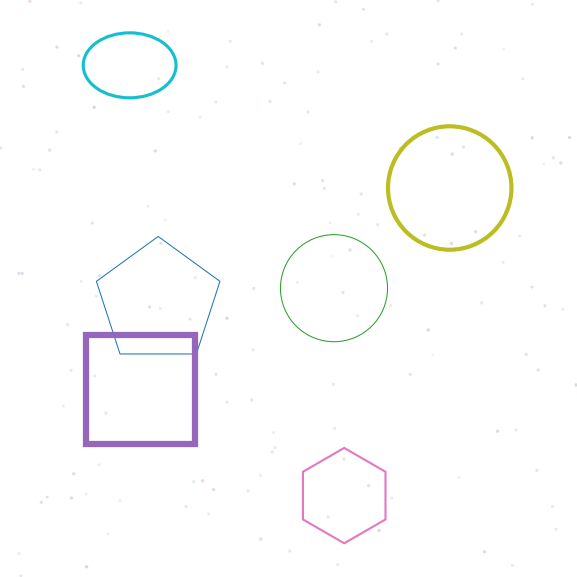[{"shape": "pentagon", "thickness": 0.5, "radius": 0.56, "center": [0.274, 0.477]}, {"shape": "circle", "thickness": 0.5, "radius": 0.46, "center": [0.578, 0.5]}, {"shape": "square", "thickness": 3, "radius": 0.47, "center": [0.244, 0.325]}, {"shape": "hexagon", "thickness": 1, "radius": 0.41, "center": [0.596, 0.141]}, {"shape": "circle", "thickness": 2, "radius": 0.53, "center": [0.779, 0.674]}, {"shape": "oval", "thickness": 1.5, "radius": 0.4, "center": [0.225, 0.886]}]